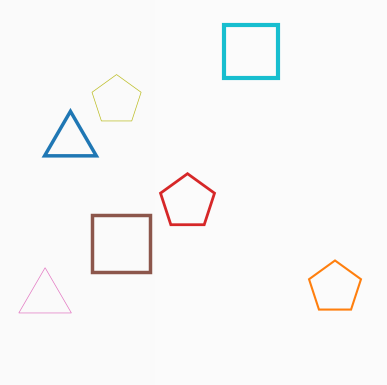[{"shape": "triangle", "thickness": 2.5, "radius": 0.39, "center": [0.182, 0.634]}, {"shape": "pentagon", "thickness": 1.5, "radius": 0.35, "center": [0.865, 0.253]}, {"shape": "pentagon", "thickness": 2, "radius": 0.37, "center": [0.484, 0.476]}, {"shape": "square", "thickness": 2.5, "radius": 0.37, "center": [0.313, 0.368]}, {"shape": "triangle", "thickness": 0.5, "radius": 0.39, "center": [0.116, 0.226]}, {"shape": "pentagon", "thickness": 0.5, "radius": 0.33, "center": [0.301, 0.74]}, {"shape": "square", "thickness": 3, "radius": 0.34, "center": [0.648, 0.866]}]